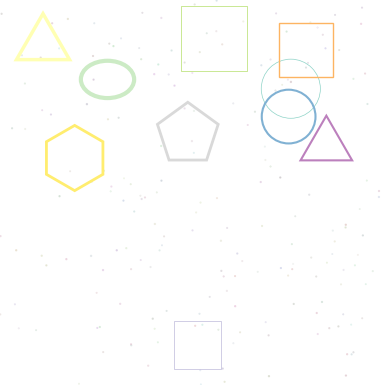[{"shape": "circle", "thickness": 0.5, "radius": 0.38, "center": [0.755, 0.77]}, {"shape": "triangle", "thickness": 2.5, "radius": 0.4, "center": [0.112, 0.885]}, {"shape": "square", "thickness": 0.5, "radius": 0.31, "center": [0.513, 0.103]}, {"shape": "circle", "thickness": 1.5, "radius": 0.35, "center": [0.75, 0.697]}, {"shape": "square", "thickness": 1, "radius": 0.35, "center": [0.795, 0.87]}, {"shape": "square", "thickness": 0.5, "radius": 0.42, "center": [0.556, 0.9]}, {"shape": "pentagon", "thickness": 2, "radius": 0.41, "center": [0.488, 0.651]}, {"shape": "triangle", "thickness": 1.5, "radius": 0.39, "center": [0.848, 0.622]}, {"shape": "oval", "thickness": 3, "radius": 0.35, "center": [0.279, 0.794]}, {"shape": "hexagon", "thickness": 2, "radius": 0.42, "center": [0.194, 0.59]}]